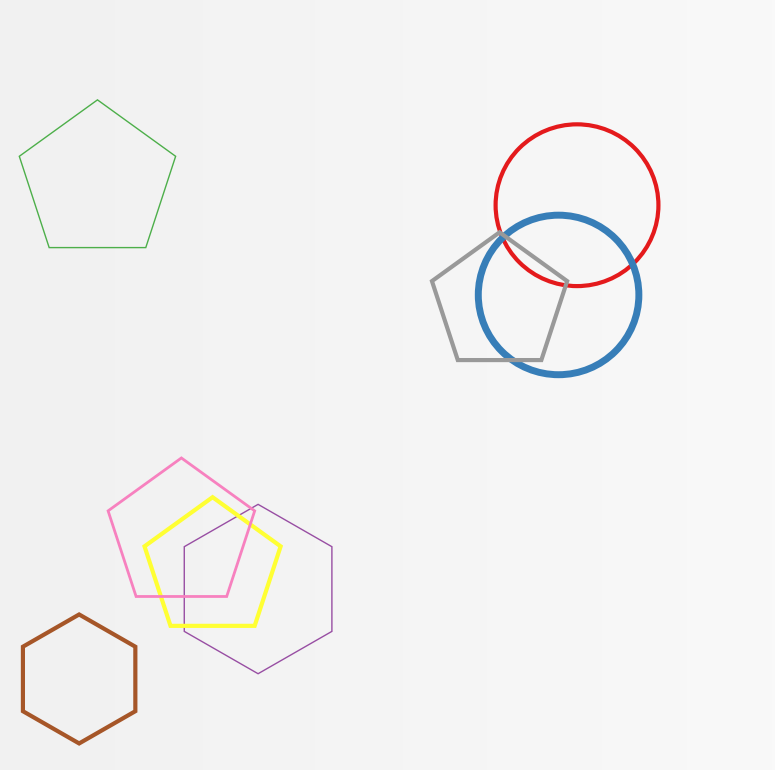[{"shape": "circle", "thickness": 1.5, "radius": 0.53, "center": [0.745, 0.733]}, {"shape": "circle", "thickness": 2.5, "radius": 0.52, "center": [0.721, 0.617]}, {"shape": "pentagon", "thickness": 0.5, "radius": 0.53, "center": [0.126, 0.764]}, {"shape": "hexagon", "thickness": 0.5, "radius": 0.55, "center": [0.333, 0.235]}, {"shape": "pentagon", "thickness": 1.5, "radius": 0.46, "center": [0.274, 0.262]}, {"shape": "hexagon", "thickness": 1.5, "radius": 0.42, "center": [0.102, 0.118]}, {"shape": "pentagon", "thickness": 1, "radius": 0.5, "center": [0.234, 0.306]}, {"shape": "pentagon", "thickness": 1.5, "radius": 0.46, "center": [0.645, 0.607]}]